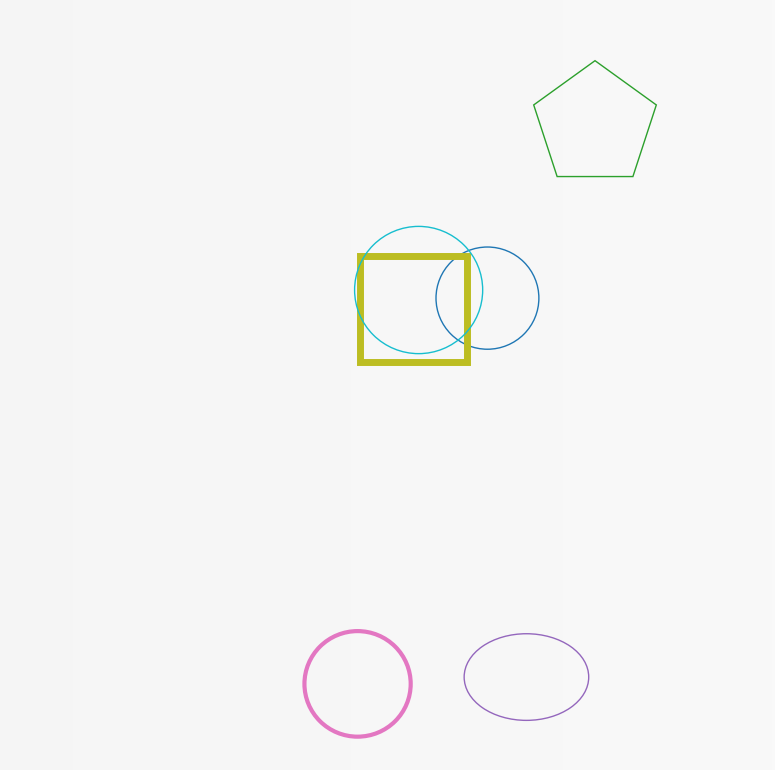[{"shape": "circle", "thickness": 0.5, "radius": 0.33, "center": [0.629, 0.613]}, {"shape": "pentagon", "thickness": 0.5, "radius": 0.42, "center": [0.768, 0.838]}, {"shape": "oval", "thickness": 0.5, "radius": 0.4, "center": [0.679, 0.121]}, {"shape": "circle", "thickness": 1.5, "radius": 0.34, "center": [0.461, 0.112]}, {"shape": "square", "thickness": 2.5, "radius": 0.34, "center": [0.534, 0.599]}, {"shape": "circle", "thickness": 0.5, "radius": 0.41, "center": [0.54, 0.623]}]